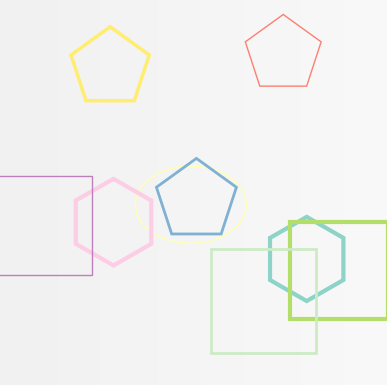[{"shape": "hexagon", "thickness": 3, "radius": 0.55, "center": [0.792, 0.327]}, {"shape": "oval", "thickness": 1, "radius": 0.72, "center": [0.492, 0.468]}, {"shape": "pentagon", "thickness": 1, "radius": 0.51, "center": [0.731, 0.859]}, {"shape": "pentagon", "thickness": 2, "radius": 0.54, "center": [0.507, 0.48]}, {"shape": "square", "thickness": 3, "radius": 0.63, "center": [0.875, 0.298]}, {"shape": "hexagon", "thickness": 3, "radius": 0.56, "center": [0.293, 0.423]}, {"shape": "square", "thickness": 1, "radius": 0.64, "center": [0.109, 0.414]}, {"shape": "square", "thickness": 2, "radius": 0.68, "center": [0.68, 0.219]}, {"shape": "pentagon", "thickness": 2.5, "radius": 0.53, "center": [0.284, 0.824]}]